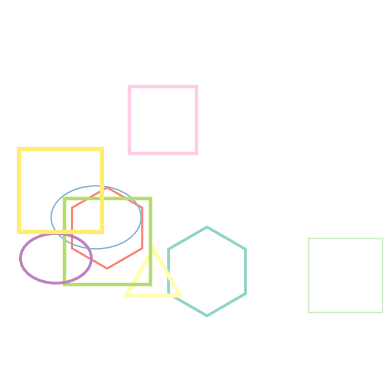[{"shape": "hexagon", "thickness": 2, "radius": 0.58, "center": [0.538, 0.295]}, {"shape": "triangle", "thickness": 3, "radius": 0.41, "center": [0.398, 0.273]}, {"shape": "hexagon", "thickness": 1.5, "radius": 0.53, "center": [0.278, 0.408]}, {"shape": "oval", "thickness": 1, "radius": 0.58, "center": [0.25, 0.436]}, {"shape": "square", "thickness": 2.5, "radius": 0.56, "center": [0.278, 0.374]}, {"shape": "square", "thickness": 2.5, "radius": 0.44, "center": [0.422, 0.69]}, {"shape": "oval", "thickness": 2, "radius": 0.46, "center": [0.145, 0.329]}, {"shape": "square", "thickness": 1, "radius": 0.48, "center": [0.896, 0.286]}, {"shape": "square", "thickness": 3, "radius": 0.54, "center": [0.157, 0.506]}]